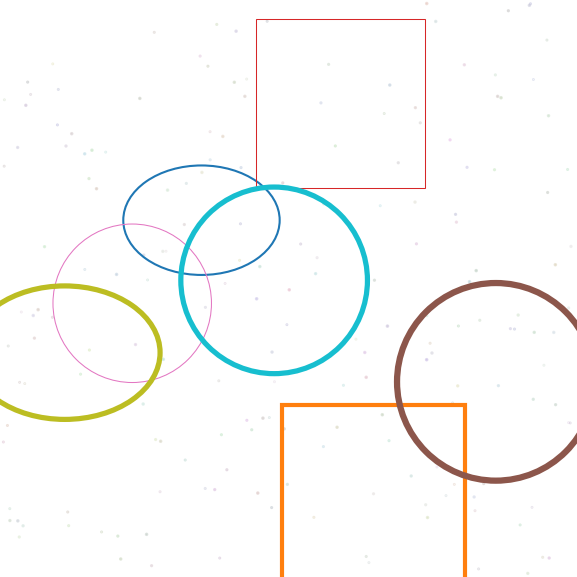[{"shape": "oval", "thickness": 1, "radius": 0.68, "center": [0.349, 0.618]}, {"shape": "square", "thickness": 2, "radius": 0.79, "center": [0.646, 0.139]}, {"shape": "square", "thickness": 0.5, "radius": 0.73, "center": [0.59, 0.821]}, {"shape": "circle", "thickness": 3, "radius": 0.86, "center": [0.859, 0.338]}, {"shape": "circle", "thickness": 0.5, "radius": 0.69, "center": [0.229, 0.474]}, {"shape": "oval", "thickness": 2.5, "radius": 0.83, "center": [0.112, 0.388]}, {"shape": "circle", "thickness": 2.5, "radius": 0.81, "center": [0.475, 0.514]}]